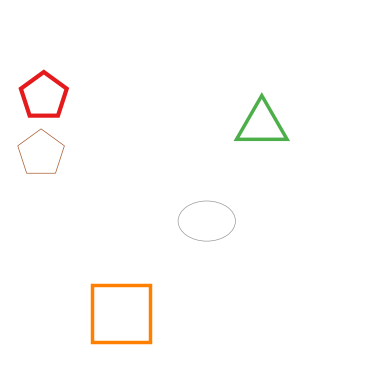[{"shape": "pentagon", "thickness": 3, "radius": 0.31, "center": [0.114, 0.75]}, {"shape": "triangle", "thickness": 2.5, "radius": 0.38, "center": [0.68, 0.676]}, {"shape": "square", "thickness": 2.5, "radius": 0.37, "center": [0.314, 0.185]}, {"shape": "pentagon", "thickness": 0.5, "radius": 0.32, "center": [0.107, 0.602]}, {"shape": "oval", "thickness": 0.5, "radius": 0.37, "center": [0.537, 0.426]}]